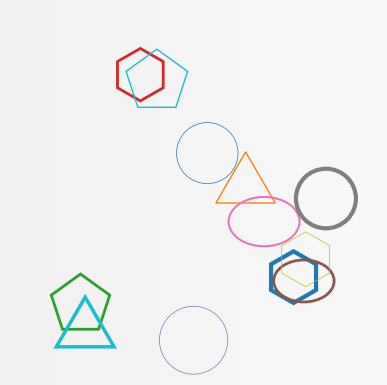[{"shape": "hexagon", "thickness": 3, "radius": 0.34, "center": [0.758, 0.28]}, {"shape": "circle", "thickness": 0.5, "radius": 0.4, "center": [0.535, 0.602]}, {"shape": "triangle", "thickness": 1, "radius": 0.44, "center": [0.634, 0.517]}, {"shape": "pentagon", "thickness": 2, "radius": 0.4, "center": [0.208, 0.209]}, {"shape": "hexagon", "thickness": 2, "radius": 0.34, "center": [0.362, 0.806]}, {"shape": "circle", "thickness": 0.5, "radius": 0.44, "center": [0.5, 0.116]}, {"shape": "oval", "thickness": 2, "radius": 0.39, "center": [0.784, 0.27]}, {"shape": "oval", "thickness": 1.5, "radius": 0.46, "center": [0.682, 0.424]}, {"shape": "circle", "thickness": 3, "radius": 0.39, "center": [0.841, 0.484]}, {"shape": "hexagon", "thickness": 0.5, "radius": 0.36, "center": [0.789, 0.327]}, {"shape": "pentagon", "thickness": 1, "radius": 0.42, "center": [0.405, 0.789]}, {"shape": "triangle", "thickness": 2.5, "radius": 0.43, "center": [0.22, 0.142]}]